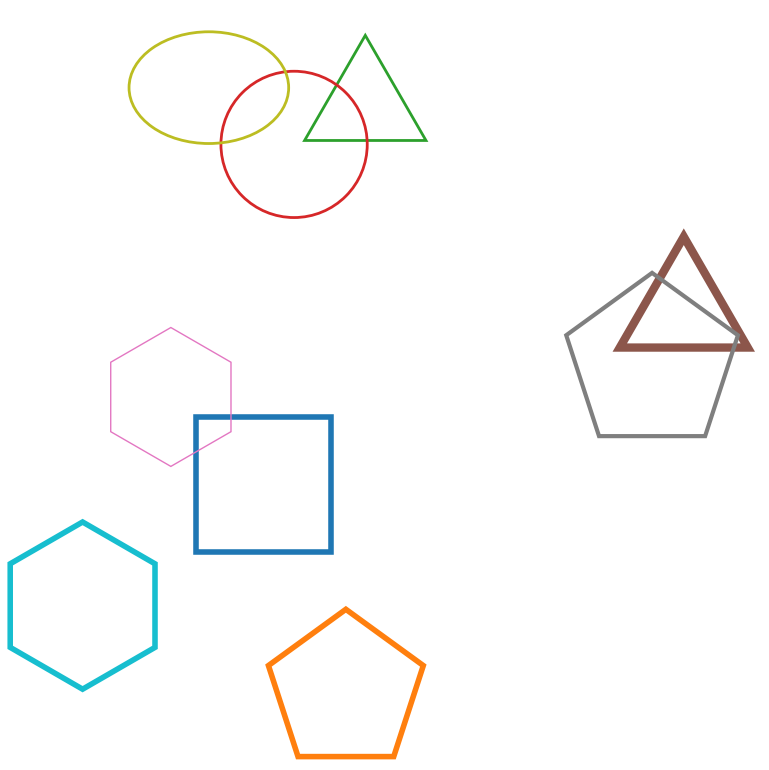[{"shape": "square", "thickness": 2, "radius": 0.44, "center": [0.342, 0.371]}, {"shape": "pentagon", "thickness": 2, "radius": 0.53, "center": [0.449, 0.103]}, {"shape": "triangle", "thickness": 1, "radius": 0.46, "center": [0.474, 0.863]}, {"shape": "circle", "thickness": 1, "radius": 0.48, "center": [0.382, 0.812]}, {"shape": "triangle", "thickness": 3, "radius": 0.48, "center": [0.888, 0.597]}, {"shape": "hexagon", "thickness": 0.5, "radius": 0.45, "center": [0.222, 0.484]}, {"shape": "pentagon", "thickness": 1.5, "radius": 0.59, "center": [0.847, 0.528]}, {"shape": "oval", "thickness": 1, "radius": 0.52, "center": [0.271, 0.886]}, {"shape": "hexagon", "thickness": 2, "radius": 0.54, "center": [0.107, 0.214]}]